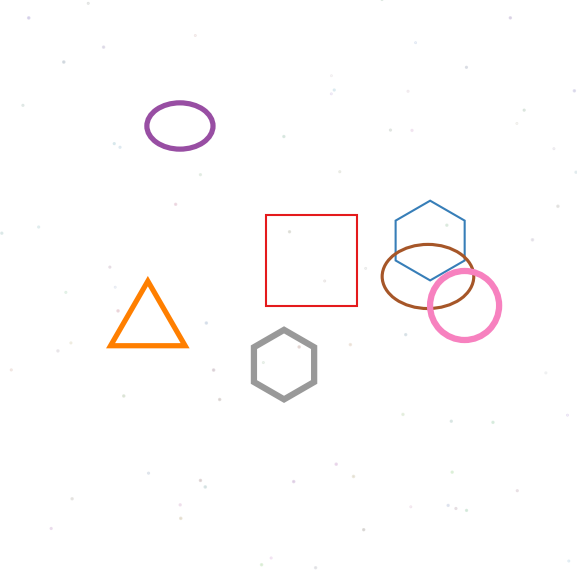[{"shape": "square", "thickness": 1, "radius": 0.4, "center": [0.539, 0.548]}, {"shape": "hexagon", "thickness": 1, "radius": 0.35, "center": [0.745, 0.583]}, {"shape": "oval", "thickness": 2.5, "radius": 0.29, "center": [0.312, 0.781]}, {"shape": "triangle", "thickness": 2.5, "radius": 0.37, "center": [0.256, 0.438]}, {"shape": "oval", "thickness": 1.5, "radius": 0.4, "center": [0.741, 0.52]}, {"shape": "circle", "thickness": 3, "radius": 0.3, "center": [0.804, 0.47]}, {"shape": "hexagon", "thickness": 3, "radius": 0.3, "center": [0.492, 0.368]}]